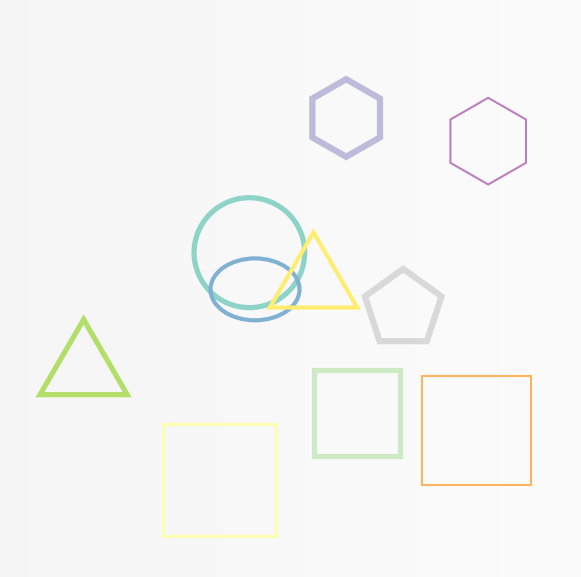[{"shape": "circle", "thickness": 2.5, "radius": 0.48, "center": [0.429, 0.562]}, {"shape": "square", "thickness": 1.5, "radius": 0.49, "center": [0.378, 0.168]}, {"shape": "hexagon", "thickness": 3, "radius": 0.34, "center": [0.596, 0.795]}, {"shape": "oval", "thickness": 2, "radius": 0.38, "center": [0.439, 0.498]}, {"shape": "square", "thickness": 1, "radius": 0.47, "center": [0.82, 0.254]}, {"shape": "triangle", "thickness": 2.5, "radius": 0.43, "center": [0.144, 0.359]}, {"shape": "pentagon", "thickness": 3, "radius": 0.35, "center": [0.694, 0.464]}, {"shape": "hexagon", "thickness": 1, "radius": 0.38, "center": [0.84, 0.755]}, {"shape": "square", "thickness": 2.5, "radius": 0.37, "center": [0.614, 0.284]}, {"shape": "triangle", "thickness": 2, "radius": 0.43, "center": [0.539, 0.51]}]